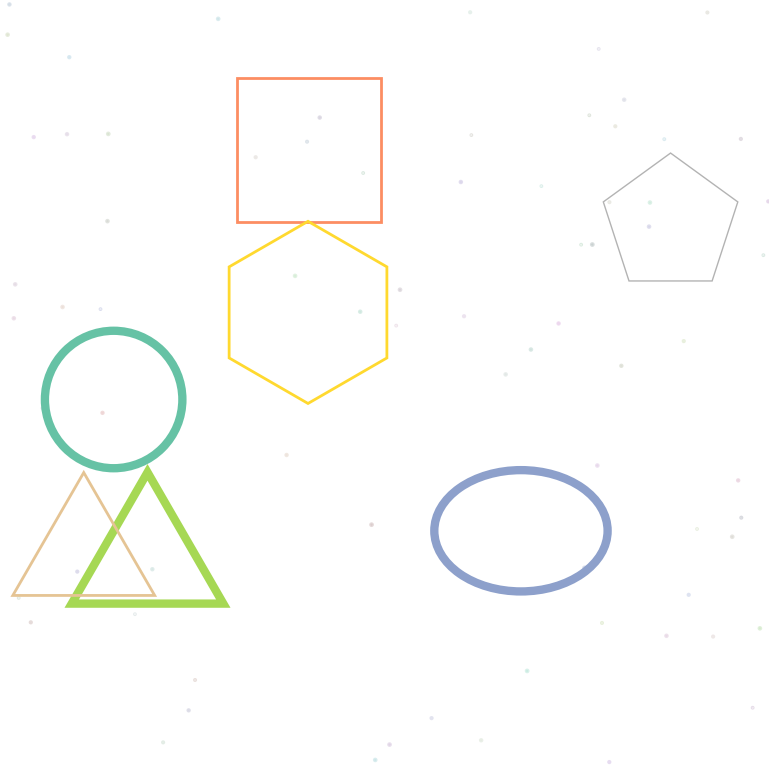[{"shape": "circle", "thickness": 3, "radius": 0.45, "center": [0.148, 0.481]}, {"shape": "square", "thickness": 1, "radius": 0.47, "center": [0.401, 0.805]}, {"shape": "oval", "thickness": 3, "radius": 0.56, "center": [0.677, 0.311]}, {"shape": "triangle", "thickness": 3, "radius": 0.57, "center": [0.192, 0.273]}, {"shape": "hexagon", "thickness": 1, "radius": 0.59, "center": [0.4, 0.594]}, {"shape": "triangle", "thickness": 1, "radius": 0.53, "center": [0.109, 0.28]}, {"shape": "pentagon", "thickness": 0.5, "radius": 0.46, "center": [0.871, 0.709]}]